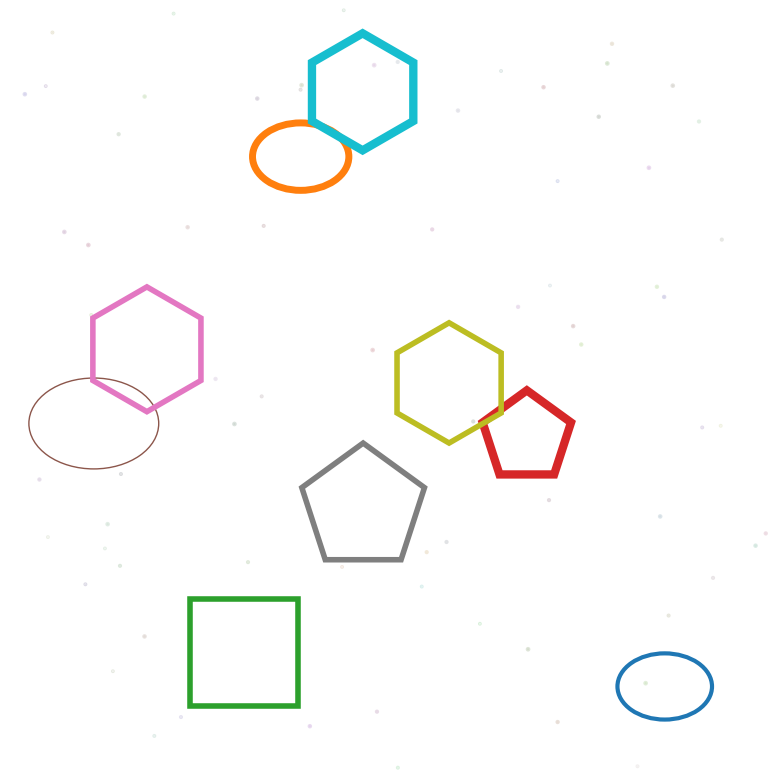[{"shape": "oval", "thickness": 1.5, "radius": 0.31, "center": [0.863, 0.108]}, {"shape": "oval", "thickness": 2.5, "radius": 0.31, "center": [0.39, 0.797]}, {"shape": "square", "thickness": 2, "radius": 0.35, "center": [0.317, 0.152]}, {"shape": "pentagon", "thickness": 3, "radius": 0.3, "center": [0.684, 0.433]}, {"shape": "oval", "thickness": 0.5, "radius": 0.42, "center": [0.122, 0.45]}, {"shape": "hexagon", "thickness": 2, "radius": 0.41, "center": [0.191, 0.546]}, {"shape": "pentagon", "thickness": 2, "radius": 0.42, "center": [0.472, 0.341]}, {"shape": "hexagon", "thickness": 2, "radius": 0.39, "center": [0.583, 0.503]}, {"shape": "hexagon", "thickness": 3, "radius": 0.38, "center": [0.471, 0.881]}]